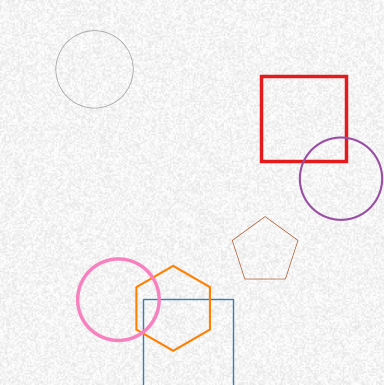[{"shape": "square", "thickness": 2.5, "radius": 0.55, "center": [0.789, 0.693]}, {"shape": "square", "thickness": 1, "radius": 0.59, "center": [0.489, 0.106]}, {"shape": "circle", "thickness": 1.5, "radius": 0.53, "center": [0.886, 0.536]}, {"shape": "hexagon", "thickness": 1.5, "radius": 0.55, "center": [0.45, 0.199]}, {"shape": "pentagon", "thickness": 0.5, "radius": 0.45, "center": [0.689, 0.348]}, {"shape": "circle", "thickness": 2.5, "radius": 0.53, "center": [0.308, 0.222]}, {"shape": "circle", "thickness": 0.5, "radius": 0.5, "center": [0.246, 0.82]}]